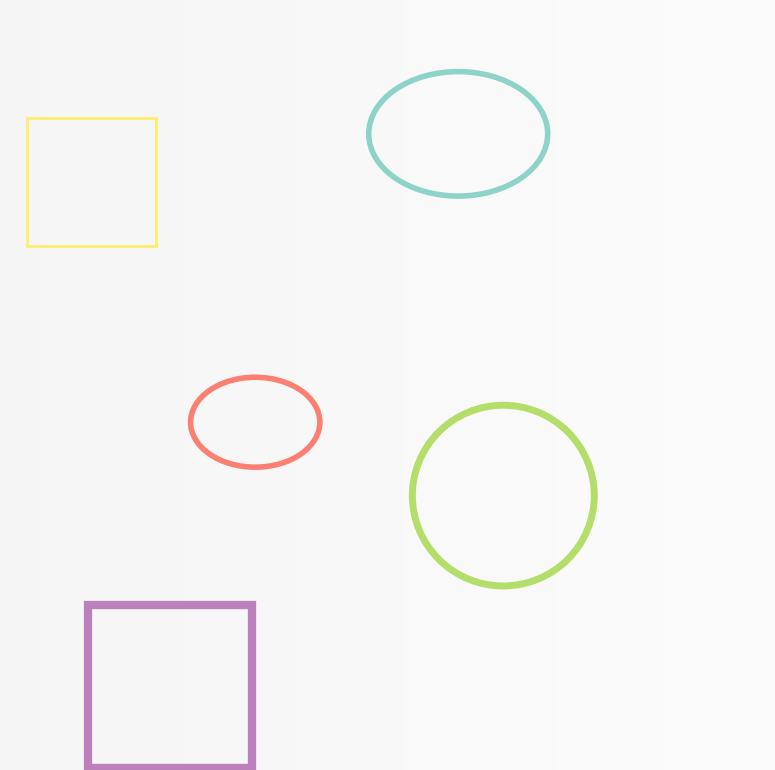[{"shape": "oval", "thickness": 2, "radius": 0.58, "center": [0.591, 0.826]}, {"shape": "oval", "thickness": 2, "radius": 0.42, "center": [0.329, 0.452]}, {"shape": "circle", "thickness": 2.5, "radius": 0.59, "center": [0.649, 0.356]}, {"shape": "square", "thickness": 3, "radius": 0.53, "center": [0.219, 0.109]}, {"shape": "square", "thickness": 1, "radius": 0.42, "center": [0.118, 0.764]}]